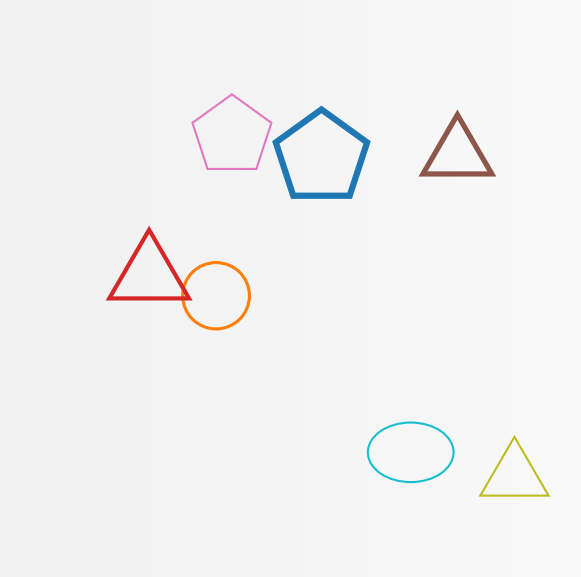[{"shape": "pentagon", "thickness": 3, "radius": 0.41, "center": [0.553, 0.727]}, {"shape": "circle", "thickness": 1.5, "radius": 0.29, "center": [0.372, 0.487]}, {"shape": "triangle", "thickness": 2, "radius": 0.4, "center": [0.257, 0.522]}, {"shape": "triangle", "thickness": 2.5, "radius": 0.34, "center": [0.787, 0.732]}, {"shape": "pentagon", "thickness": 1, "radius": 0.36, "center": [0.399, 0.764]}, {"shape": "triangle", "thickness": 1, "radius": 0.34, "center": [0.885, 0.175]}, {"shape": "oval", "thickness": 1, "radius": 0.37, "center": [0.707, 0.216]}]